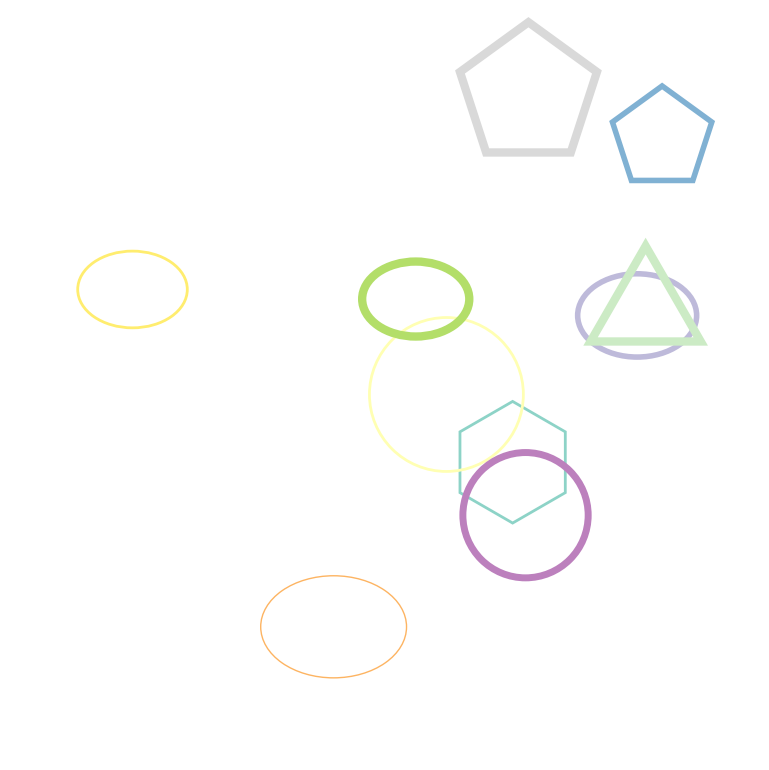[{"shape": "hexagon", "thickness": 1, "radius": 0.39, "center": [0.666, 0.4]}, {"shape": "circle", "thickness": 1, "radius": 0.5, "center": [0.58, 0.488]}, {"shape": "oval", "thickness": 2, "radius": 0.39, "center": [0.827, 0.59]}, {"shape": "pentagon", "thickness": 2, "radius": 0.34, "center": [0.86, 0.821]}, {"shape": "oval", "thickness": 0.5, "radius": 0.47, "center": [0.433, 0.186]}, {"shape": "oval", "thickness": 3, "radius": 0.35, "center": [0.54, 0.612]}, {"shape": "pentagon", "thickness": 3, "radius": 0.47, "center": [0.686, 0.878]}, {"shape": "circle", "thickness": 2.5, "radius": 0.41, "center": [0.682, 0.331]}, {"shape": "triangle", "thickness": 3, "radius": 0.41, "center": [0.838, 0.598]}, {"shape": "oval", "thickness": 1, "radius": 0.36, "center": [0.172, 0.624]}]